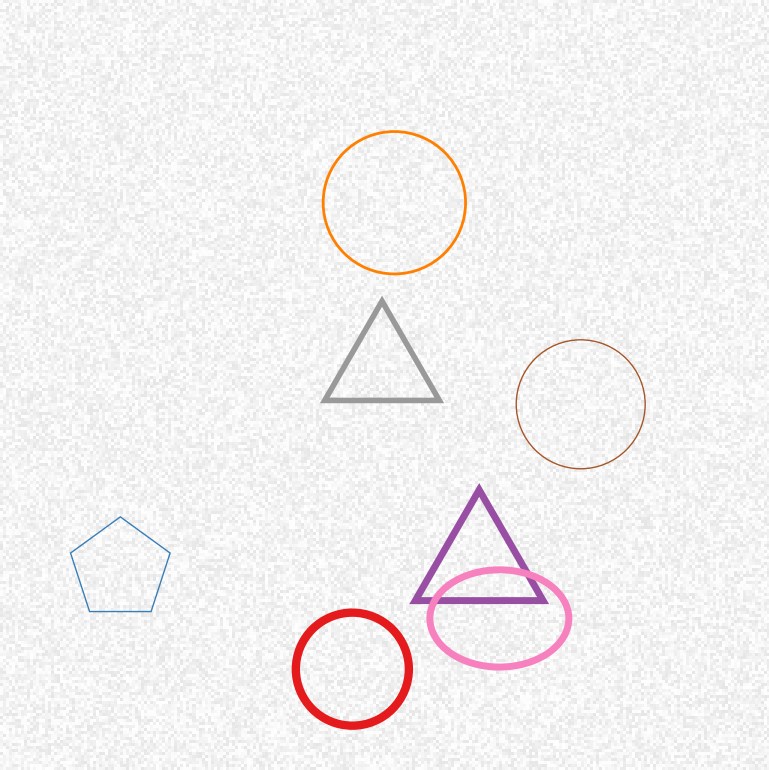[{"shape": "circle", "thickness": 3, "radius": 0.37, "center": [0.458, 0.131]}, {"shape": "pentagon", "thickness": 0.5, "radius": 0.34, "center": [0.156, 0.261]}, {"shape": "triangle", "thickness": 2.5, "radius": 0.48, "center": [0.622, 0.268]}, {"shape": "circle", "thickness": 1, "radius": 0.46, "center": [0.512, 0.737]}, {"shape": "circle", "thickness": 0.5, "radius": 0.42, "center": [0.754, 0.475]}, {"shape": "oval", "thickness": 2.5, "radius": 0.45, "center": [0.649, 0.197]}, {"shape": "triangle", "thickness": 2, "radius": 0.43, "center": [0.496, 0.523]}]